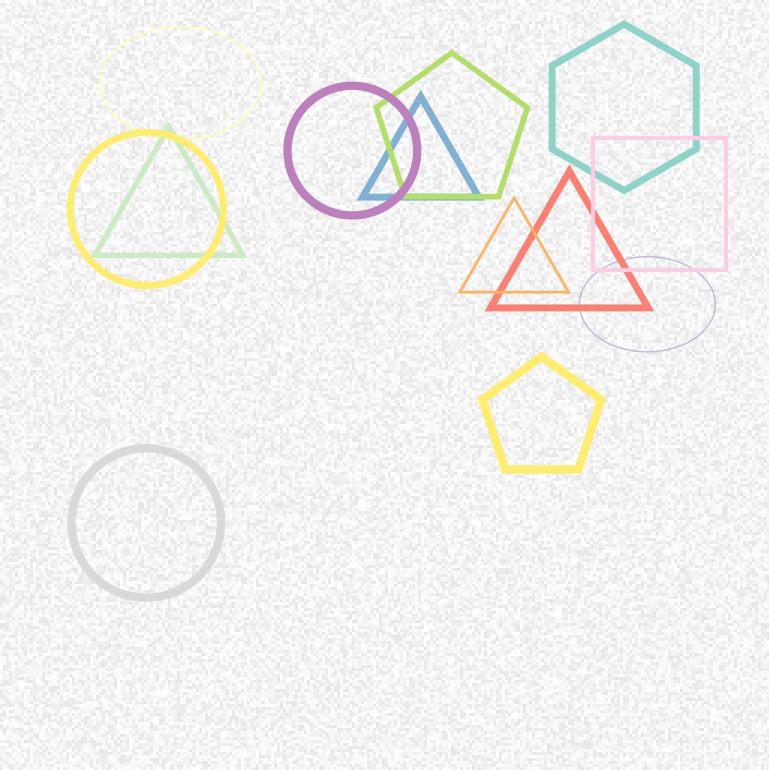[{"shape": "hexagon", "thickness": 2.5, "radius": 0.54, "center": [0.811, 0.861]}, {"shape": "oval", "thickness": 0.5, "radius": 0.52, "center": [0.235, 0.892]}, {"shape": "oval", "thickness": 0.5, "radius": 0.44, "center": [0.841, 0.605]}, {"shape": "triangle", "thickness": 2.5, "radius": 0.59, "center": [0.739, 0.659]}, {"shape": "triangle", "thickness": 2.5, "radius": 0.44, "center": [0.546, 0.788]}, {"shape": "triangle", "thickness": 1, "radius": 0.41, "center": [0.668, 0.661]}, {"shape": "pentagon", "thickness": 2, "radius": 0.52, "center": [0.587, 0.828]}, {"shape": "square", "thickness": 1.5, "radius": 0.43, "center": [0.856, 0.735]}, {"shape": "circle", "thickness": 3, "radius": 0.49, "center": [0.19, 0.321]}, {"shape": "circle", "thickness": 3, "radius": 0.42, "center": [0.458, 0.804]}, {"shape": "triangle", "thickness": 2, "radius": 0.56, "center": [0.219, 0.724]}, {"shape": "pentagon", "thickness": 3, "radius": 0.41, "center": [0.704, 0.456]}, {"shape": "circle", "thickness": 2.5, "radius": 0.5, "center": [0.191, 0.729]}]